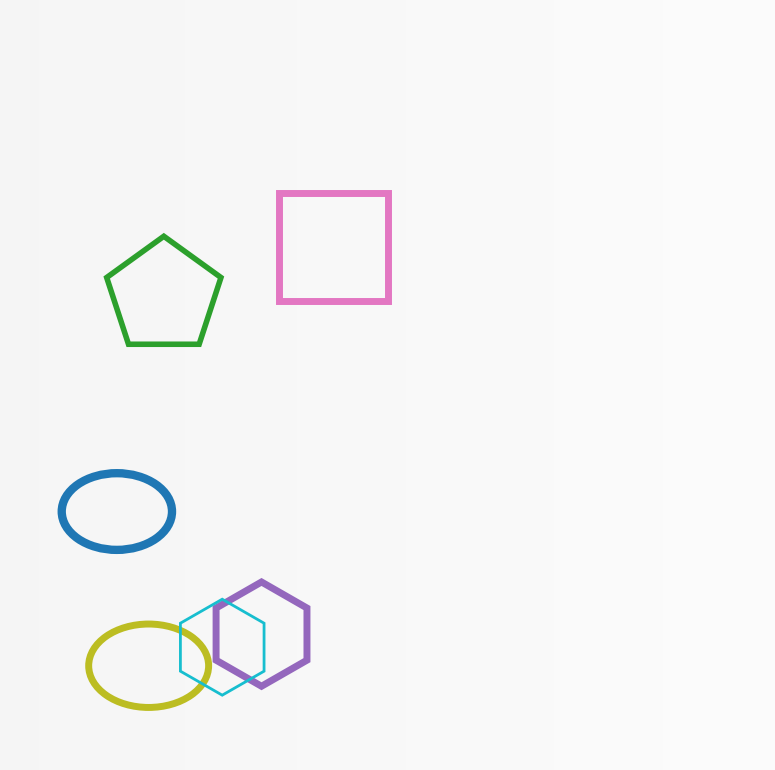[{"shape": "oval", "thickness": 3, "radius": 0.36, "center": [0.151, 0.336]}, {"shape": "pentagon", "thickness": 2, "radius": 0.39, "center": [0.211, 0.616]}, {"shape": "hexagon", "thickness": 2.5, "radius": 0.34, "center": [0.337, 0.176]}, {"shape": "square", "thickness": 2.5, "radius": 0.35, "center": [0.43, 0.679]}, {"shape": "oval", "thickness": 2.5, "radius": 0.39, "center": [0.192, 0.135]}, {"shape": "hexagon", "thickness": 1, "radius": 0.31, "center": [0.287, 0.159]}]